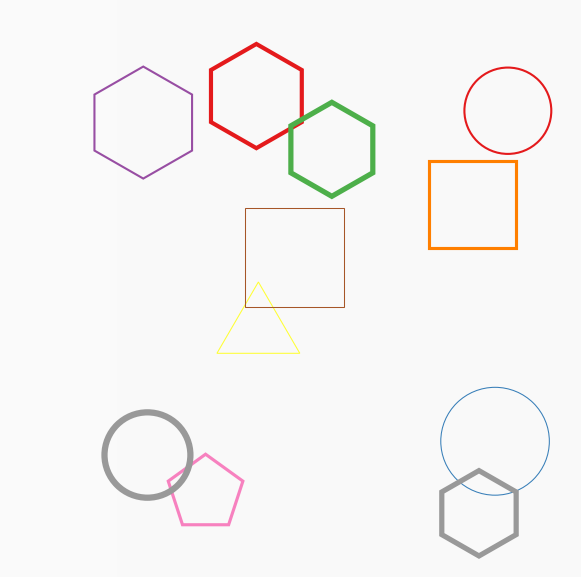[{"shape": "circle", "thickness": 1, "radius": 0.37, "center": [0.874, 0.807]}, {"shape": "hexagon", "thickness": 2, "radius": 0.45, "center": [0.441, 0.833]}, {"shape": "circle", "thickness": 0.5, "radius": 0.47, "center": [0.852, 0.235]}, {"shape": "hexagon", "thickness": 2.5, "radius": 0.41, "center": [0.571, 0.741]}, {"shape": "hexagon", "thickness": 1, "radius": 0.48, "center": [0.246, 0.787]}, {"shape": "square", "thickness": 1.5, "radius": 0.37, "center": [0.813, 0.645]}, {"shape": "triangle", "thickness": 0.5, "radius": 0.41, "center": [0.445, 0.429]}, {"shape": "square", "thickness": 0.5, "radius": 0.43, "center": [0.506, 0.553]}, {"shape": "pentagon", "thickness": 1.5, "radius": 0.34, "center": [0.354, 0.145]}, {"shape": "circle", "thickness": 3, "radius": 0.37, "center": [0.254, 0.211]}, {"shape": "hexagon", "thickness": 2.5, "radius": 0.37, "center": [0.824, 0.11]}]